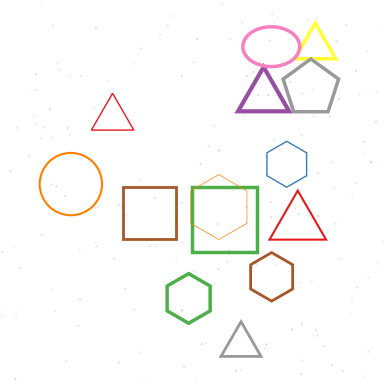[{"shape": "triangle", "thickness": 1.5, "radius": 0.42, "center": [0.773, 0.42]}, {"shape": "triangle", "thickness": 1, "radius": 0.32, "center": [0.292, 0.694]}, {"shape": "hexagon", "thickness": 1, "radius": 0.3, "center": [0.745, 0.573]}, {"shape": "square", "thickness": 2.5, "radius": 0.42, "center": [0.583, 0.429]}, {"shape": "hexagon", "thickness": 2.5, "radius": 0.32, "center": [0.49, 0.225]}, {"shape": "triangle", "thickness": 3, "radius": 0.38, "center": [0.685, 0.749]}, {"shape": "circle", "thickness": 1.5, "radius": 0.4, "center": [0.184, 0.522]}, {"shape": "hexagon", "thickness": 0.5, "radius": 0.42, "center": [0.568, 0.462]}, {"shape": "triangle", "thickness": 2.5, "radius": 0.31, "center": [0.819, 0.878]}, {"shape": "hexagon", "thickness": 2, "radius": 0.32, "center": [0.706, 0.281]}, {"shape": "square", "thickness": 2, "radius": 0.34, "center": [0.388, 0.446]}, {"shape": "oval", "thickness": 2.5, "radius": 0.37, "center": [0.705, 0.879]}, {"shape": "triangle", "thickness": 2, "radius": 0.3, "center": [0.626, 0.104]}, {"shape": "pentagon", "thickness": 2.5, "radius": 0.38, "center": [0.807, 0.771]}]